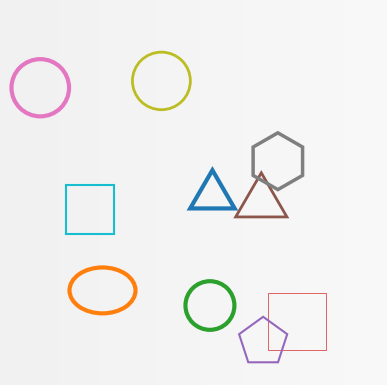[{"shape": "triangle", "thickness": 3, "radius": 0.33, "center": [0.548, 0.492]}, {"shape": "oval", "thickness": 3, "radius": 0.43, "center": [0.265, 0.246]}, {"shape": "circle", "thickness": 3, "radius": 0.32, "center": [0.542, 0.206]}, {"shape": "square", "thickness": 0.5, "radius": 0.37, "center": [0.766, 0.165]}, {"shape": "pentagon", "thickness": 1.5, "radius": 0.33, "center": [0.679, 0.112]}, {"shape": "triangle", "thickness": 2, "radius": 0.38, "center": [0.674, 0.475]}, {"shape": "circle", "thickness": 3, "radius": 0.37, "center": [0.104, 0.772]}, {"shape": "hexagon", "thickness": 2.5, "radius": 0.37, "center": [0.717, 0.581]}, {"shape": "circle", "thickness": 2, "radius": 0.37, "center": [0.416, 0.79]}, {"shape": "square", "thickness": 1.5, "radius": 0.31, "center": [0.232, 0.456]}]